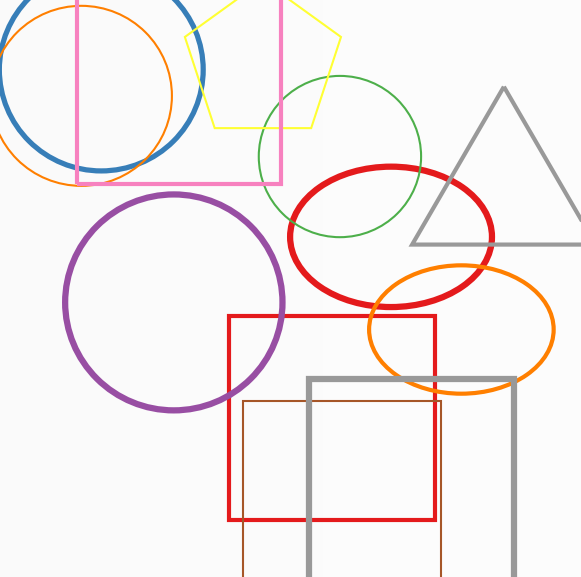[{"shape": "square", "thickness": 2, "radius": 0.89, "center": [0.572, 0.275]}, {"shape": "oval", "thickness": 3, "radius": 0.87, "center": [0.673, 0.589]}, {"shape": "circle", "thickness": 2.5, "radius": 0.88, "center": [0.174, 0.879]}, {"shape": "circle", "thickness": 1, "radius": 0.7, "center": [0.585, 0.728]}, {"shape": "circle", "thickness": 3, "radius": 0.93, "center": [0.299, 0.475]}, {"shape": "oval", "thickness": 2, "radius": 0.79, "center": [0.794, 0.429]}, {"shape": "circle", "thickness": 1, "radius": 0.78, "center": [0.14, 0.833]}, {"shape": "pentagon", "thickness": 1, "radius": 0.71, "center": [0.452, 0.892]}, {"shape": "square", "thickness": 1, "radius": 0.85, "center": [0.588, 0.135]}, {"shape": "square", "thickness": 2, "radius": 0.88, "center": [0.308, 0.856]}, {"shape": "triangle", "thickness": 2, "radius": 0.91, "center": [0.867, 0.667]}, {"shape": "square", "thickness": 3, "radius": 0.88, "center": [0.708, 0.166]}]